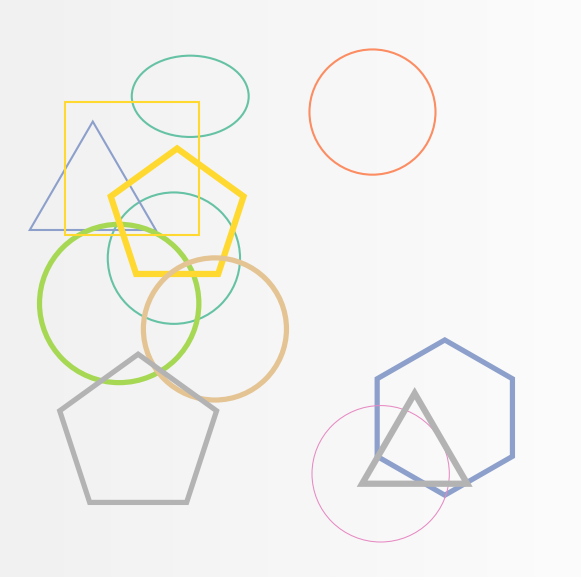[{"shape": "circle", "thickness": 1, "radius": 0.57, "center": [0.299, 0.552]}, {"shape": "oval", "thickness": 1, "radius": 0.5, "center": [0.327, 0.832]}, {"shape": "circle", "thickness": 1, "radius": 0.54, "center": [0.641, 0.805]}, {"shape": "triangle", "thickness": 1, "radius": 0.63, "center": [0.16, 0.663]}, {"shape": "hexagon", "thickness": 2.5, "radius": 0.67, "center": [0.765, 0.276]}, {"shape": "circle", "thickness": 0.5, "radius": 0.59, "center": [0.655, 0.179]}, {"shape": "circle", "thickness": 2.5, "radius": 0.69, "center": [0.205, 0.474]}, {"shape": "square", "thickness": 1, "radius": 0.58, "center": [0.227, 0.708]}, {"shape": "pentagon", "thickness": 3, "radius": 0.6, "center": [0.305, 0.622]}, {"shape": "circle", "thickness": 2.5, "radius": 0.62, "center": [0.37, 0.43]}, {"shape": "triangle", "thickness": 3, "radius": 0.52, "center": [0.713, 0.214]}, {"shape": "pentagon", "thickness": 2.5, "radius": 0.71, "center": [0.238, 0.244]}]